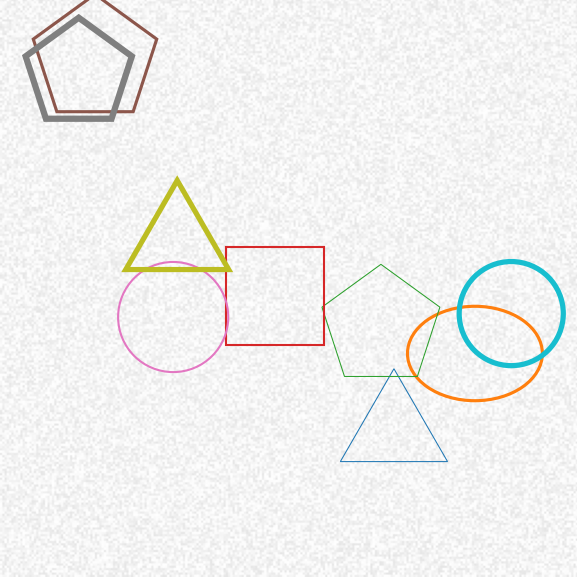[{"shape": "triangle", "thickness": 0.5, "radius": 0.54, "center": [0.682, 0.253]}, {"shape": "oval", "thickness": 1.5, "radius": 0.58, "center": [0.822, 0.387]}, {"shape": "pentagon", "thickness": 0.5, "radius": 0.54, "center": [0.66, 0.434]}, {"shape": "square", "thickness": 1, "radius": 0.42, "center": [0.477, 0.486]}, {"shape": "pentagon", "thickness": 1.5, "radius": 0.56, "center": [0.165, 0.897]}, {"shape": "circle", "thickness": 1, "radius": 0.48, "center": [0.3, 0.45]}, {"shape": "pentagon", "thickness": 3, "radius": 0.48, "center": [0.136, 0.872]}, {"shape": "triangle", "thickness": 2.5, "radius": 0.51, "center": [0.307, 0.584]}, {"shape": "circle", "thickness": 2.5, "radius": 0.45, "center": [0.885, 0.456]}]